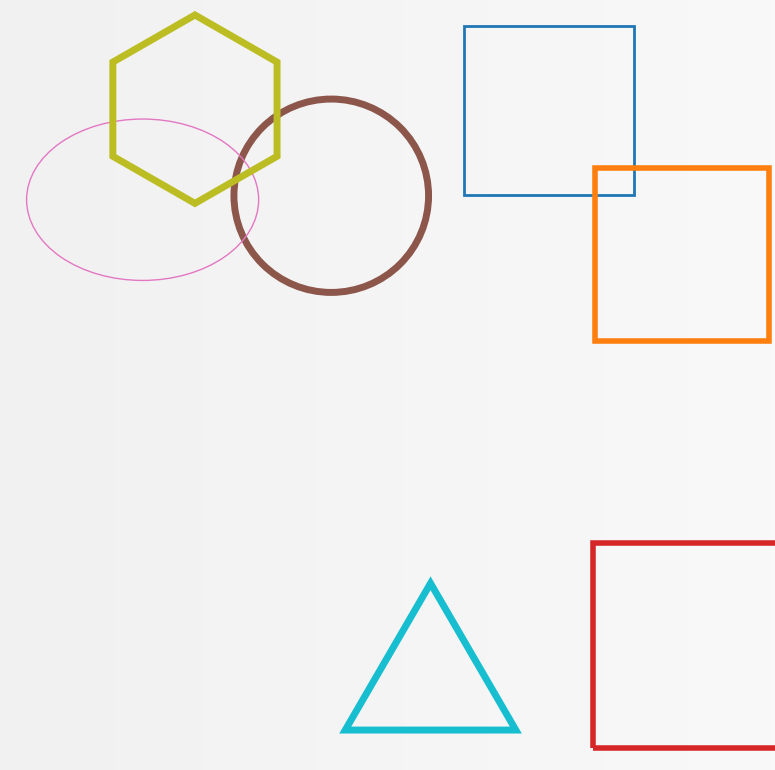[{"shape": "square", "thickness": 1, "radius": 0.55, "center": [0.708, 0.857]}, {"shape": "square", "thickness": 2, "radius": 0.56, "center": [0.88, 0.67]}, {"shape": "square", "thickness": 2, "radius": 0.67, "center": [0.899, 0.162]}, {"shape": "circle", "thickness": 2.5, "radius": 0.63, "center": [0.427, 0.746]}, {"shape": "oval", "thickness": 0.5, "radius": 0.75, "center": [0.184, 0.741]}, {"shape": "hexagon", "thickness": 2.5, "radius": 0.61, "center": [0.252, 0.858]}, {"shape": "triangle", "thickness": 2.5, "radius": 0.64, "center": [0.556, 0.115]}]